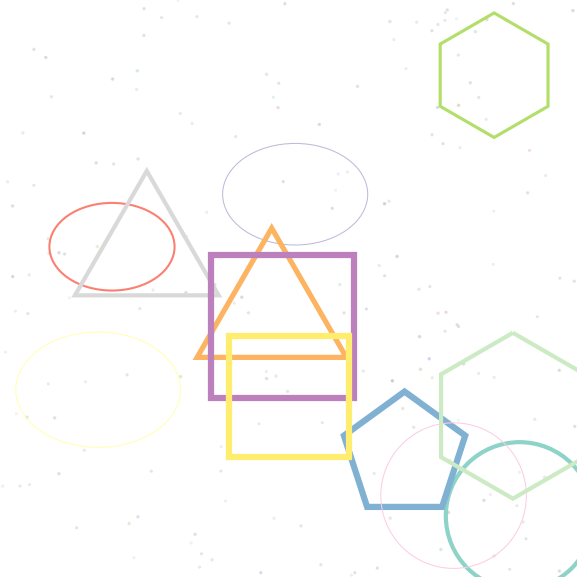[{"shape": "circle", "thickness": 2, "radius": 0.64, "center": [0.9, 0.106]}, {"shape": "oval", "thickness": 0.5, "radius": 0.71, "center": [0.17, 0.324]}, {"shape": "oval", "thickness": 0.5, "radius": 0.63, "center": [0.511, 0.663]}, {"shape": "oval", "thickness": 1, "radius": 0.54, "center": [0.194, 0.572]}, {"shape": "pentagon", "thickness": 3, "radius": 0.55, "center": [0.701, 0.211]}, {"shape": "triangle", "thickness": 2.5, "radius": 0.75, "center": [0.471, 0.455]}, {"shape": "hexagon", "thickness": 1.5, "radius": 0.54, "center": [0.856, 0.869]}, {"shape": "circle", "thickness": 0.5, "radius": 0.63, "center": [0.785, 0.141]}, {"shape": "triangle", "thickness": 2, "radius": 0.72, "center": [0.254, 0.56]}, {"shape": "square", "thickness": 3, "radius": 0.62, "center": [0.489, 0.434]}, {"shape": "hexagon", "thickness": 2, "radius": 0.72, "center": [0.888, 0.279]}, {"shape": "square", "thickness": 3, "radius": 0.52, "center": [0.5, 0.312]}]